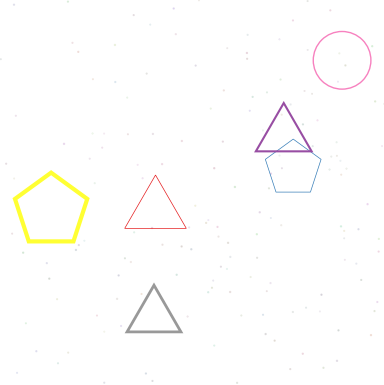[{"shape": "triangle", "thickness": 0.5, "radius": 0.46, "center": [0.404, 0.453]}, {"shape": "pentagon", "thickness": 0.5, "radius": 0.38, "center": [0.762, 0.563]}, {"shape": "triangle", "thickness": 1.5, "radius": 0.42, "center": [0.737, 0.649]}, {"shape": "pentagon", "thickness": 3, "radius": 0.49, "center": [0.133, 0.453]}, {"shape": "circle", "thickness": 1, "radius": 0.37, "center": [0.889, 0.843]}, {"shape": "triangle", "thickness": 2, "radius": 0.4, "center": [0.4, 0.178]}]